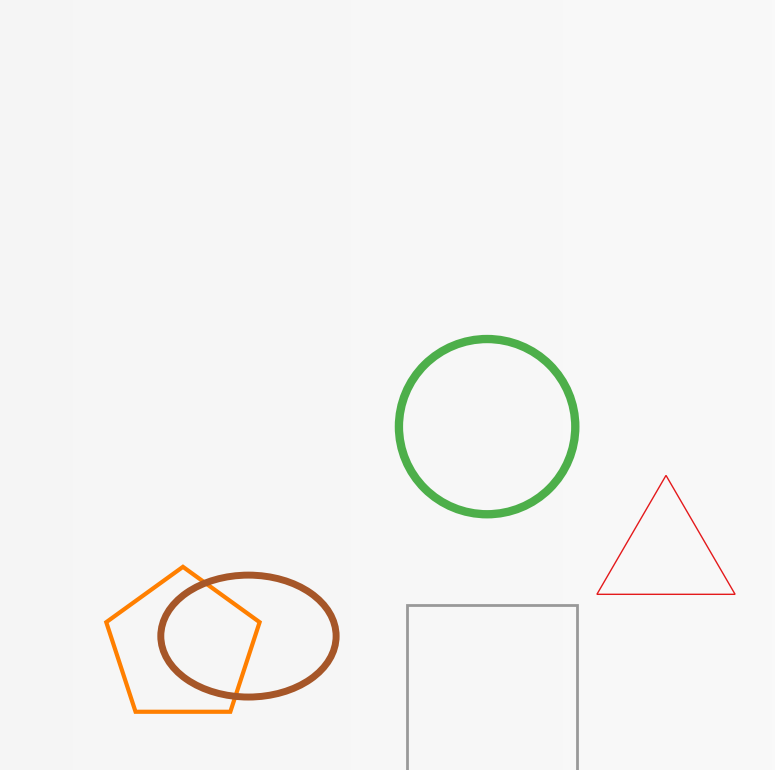[{"shape": "triangle", "thickness": 0.5, "radius": 0.51, "center": [0.859, 0.28]}, {"shape": "circle", "thickness": 3, "radius": 0.57, "center": [0.629, 0.446]}, {"shape": "pentagon", "thickness": 1.5, "radius": 0.52, "center": [0.236, 0.16]}, {"shape": "oval", "thickness": 2.5, "radius": 0.57, "center": [0.321, 0.174]}, {"shape": "square", "thickness": 1, "radius": 0.55, "center": [0.635, 0.104]}]